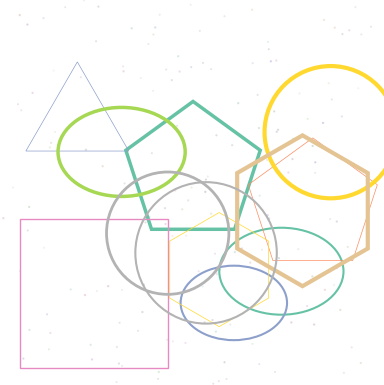[{"shape": "oval", "thickness": 1.5, "radius": 0.81, "center": [0.731, 0.296]}, {"shape": "pentagon", "thickness": 2.5, "radius": 0.92, "center": [0.501, 0.553]}, {"shape": "pentagon", "thickness": 0.5, "radius": 0.88, "center": [0.812, 0.466]}, {"shape": "triangle", "thickness": 0.5, "radius": 0.77, "center": [0.201, 0.685]}, {"shape": "oval", "thickness": 1.5, "radius": 0.69, "center": [0.607, 0.213]}, {"shape": "square", "thickness": 1, "radius": 0.96, "center": [0.245, 0.238]}, {"shape": "oval", "thickness": 2.5, "radius": 0.83, "center": [0.316, 0.605]}, {"shape": "circle", "thickness": 3, "radius": 0.86, "center": [0.859, 0.657]}, {"shape": "hexagon", "thickness": 0.5, "radius": 0.74, "center": [0.569, 0.3]}, {"shape": "hexagon", "thickness": 3, "radius": 0.98, "center": [0.786, 0.453]}, {"shape": "circle", "thickness": 2, "radius": 0.79, "center": [0.436, 0.394]}, {"shape": "circle", "thickness": 1.5, "radius": 0.92, "center": [0.535, 0.343]}]